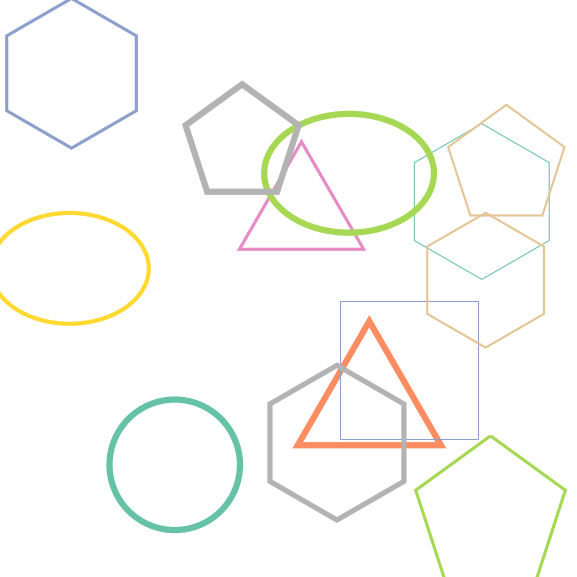[{"shape": "hexagon", "thickness": 0.5, "radius": 0.67, "center": [0.834, 0.65]}, {"shape": "circle", "thickness": 3, "radius": 0.56, "center": [0.303, 0.194]}, {"shape": "triangle", "thickness": 3, "radius": 0.72, "center": [0.64, 0.3]}, {"shape": "hexagon", "thickness": 1.5, "radius": 0.65, "center": [0.124, 0.872]}, {"shape": "square", "thickness": 0.5, "radius": 0.6, "center": [0.708, 0.358]}, {"shape": "triangle", "thickness": 1.5, "radius": 0.62, "center": [0.522, 0.63]}, {"shape": "oval", "thickness": 3, "radius": 0.74, "center": [0.604, 0.699]}, {"shape": "pentagon", "thickness": 1.5, "radius": 0.68, "center": [0.849, 0.108]}, {"shape": "oval", "thickness": 2, "radius": 0.69, "center": [0.121, 0.534]}, {"shape": "hexagon", "thickness": 1, "radius": 0.58, "center": [0.841, 0.514]}, {"shape": "pentagon", "thickness": 1, "radius": 0.53, "center": [0.877, 0.712]}, {"shape": "pentagon", "thickness": 3, "radius": 0.51, "center": [0.419, 0.75]}, {"shape": "hexagon", "thickness": 2.5, "radius": 0.67, "center": [0.583, 0.233]}]